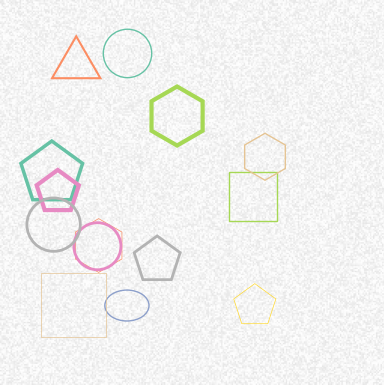[{"shape": "circle", "thickness": 1, "radius": 0.31, "center": [0.331, 0.861]}, {"shape": "pentagon", "thickness": 2.5, "radius": 0.42, "center": [0.134, 0.549]}, {"shape": "triangle", "thickness": 1.5, "radius": 0.36, "center": [0.198, 0.833]}, {"shape": "hexagon", "thickness": 0.5, "radius": 0.35, "center": [0.256, 0.362]}, {"shape": "oval", "thickness": 1, "radius": 0.29, "center": [0.33, 0.206]}, {"shape": "pentagon", "thickness": 3, "radius": 0.29, "center": [0.15, 0.501]}, {"shape": "circle", "thickness": 2, "radius": 0.31, "center": [0.253, 0.36]}, {"shape": "hexagon", "thickness": 3, "radius": 0.38, "center": [0.46, 0.699]}, {"shape": "square", "thickness": 1, "radius": 0.32, "center": [0.657, 0.489]}, {"shape": "pentagon", "thickness": 0.5, "radius": 0.29, "center": [0.662, 0.206]}, {"shape": "square", "thickness": 0.5, "radius": 0.42, "center": [0.191, 0.208]}, {"shape": "hexagon", "thickness": 1, "radius": 0.3, "center": [0.688, 0.593]}, {"shape": "pentagon", "thickness": 2, "radius": 0.31, "center": [0.408, 0.324]}, {"shape": "circle", "thickness": 2, "radius": 0.35, "center": [0.139, 0.417]}]